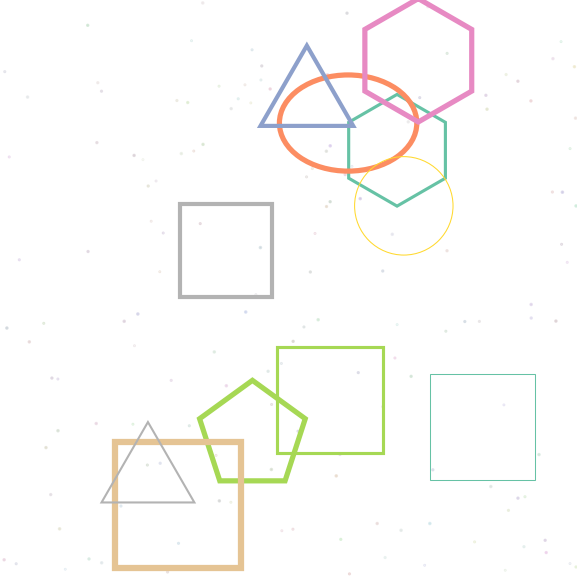[{"shape": "square", "thickness": 0.5, "radius": 0.46, "center": [0.836, 0.259]}, {"shape": "hexagon", "thickness": 1.5, "radius": 0.48, "center": [0.688, 0.739]}, {"shape": "oval", "thickness": 2.5, "radius": 0.59, "center": [0.603, 0.786]}, {"shape": "triangle", "thickness": 2, "radius": 0.46, "center": [0.531, 0.827]}, {"shape": "hexagon", "thickness": 2.5, "radius": 0.53, "center": [0.724, 0.895]}, {"shape": "pentagon", "thickness": 2.5, "radius": 0.48, "center": [0.437, 0.244]}, {"shape": "square", "thickness": 1.5, "radius": 0.46, "center": [0.571, 0.306]}, {"shape": "circle", "thickness": 0.5, "radius": 0.43, "center": [0.699, 0.643]}, {"shape": "square", "thickness": 3, "radius": 0.55, "center": [0.308, 0.124]}, {"shape": "square", "thickness": 2, "radius": 0.4, "center": [0.392, 0.566]}, {"shape": "triangle", "thickness": 1, "radius": 0.46, "center": [0.256, 0.175]}]